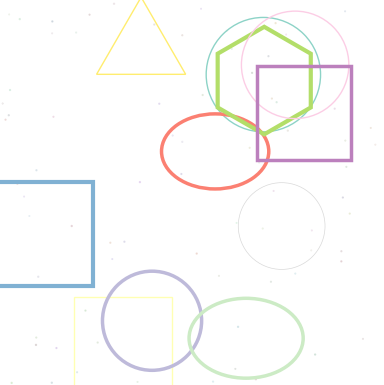[{"shape": "circle", "thickness": 1, "radius": 0.74, "center": [0.684, 0.806]}, {"shape": "square", "thickness": 1, "radius": 0.63, "center": [0.32, 0.101]}, {"shape": "circle", "thickness": 2.5, "radius": 0.64, "center": [0.395, 0.167]}, {"shape": "oval", "thickness": 2.5, "radius": 0.7, "center": [0.559, 0.607]}, {"shape": "square", "thickness": 3, "radius": 0.68, "center": [0.105, 0.393]}, {"shape": "hexagon", "thickness": 3, "radius": 0.7, "center": [0.686, 0.791]}, {"shape": "circle", "thickness": 1, "radius": 0.7, "center": [0.767, 0.832]}, {"shape": "circle", "thickness": 0.5, "radius": 0.56, "center": [0.732, 0.413]}, {"shape": "square", "thickness": 2.5, "radius": 0.61, "center": [0.791, 0.707]}, {"shape": "oval", "thickness": 2.5, "radius": 0.74, "center": [0.639, 0.121]}, {"shape": "triangle", "thickness": 1, "radius": 0.67, "center": [0.367, 0.874]}]